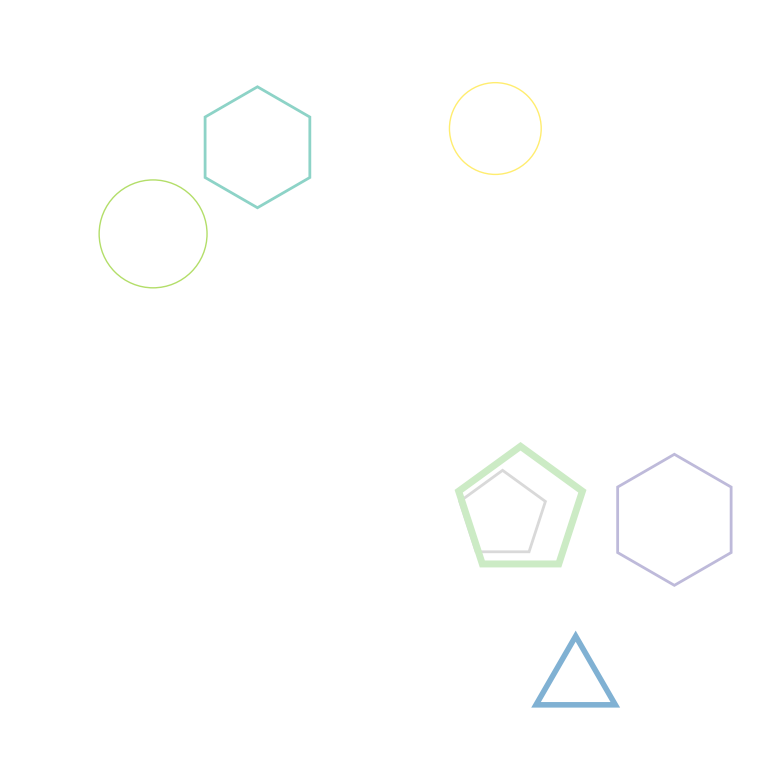[{"shape": "hexagon", "thickness": 1, "radius": 0.39, "center": [0.334, 0.809]}, {"shape": "hexagon", "thickness": 1, "radius": 0.43, "center": [0.876, 0.325]}, {"shape": "triangle", "thickness": 2, "radius": 0.3, "center": [0.748, 0.114]}, {"shape": "circle", "thickness": 0.5, "radius": 0.35, "center": [0.199, 0.696]}, {"shape": "pentagon", "thickness": 1, "radius": 0.29, "center": [0.653, 0.331]}, {"shape": "pentagon", "thickness": 2.5, "radius": 0.42, "center": [0.676, 0.336]}, {"shape": "circle", "thickness": 0.5, "radius": 0.3, "center": [0.643, 0.833]}]